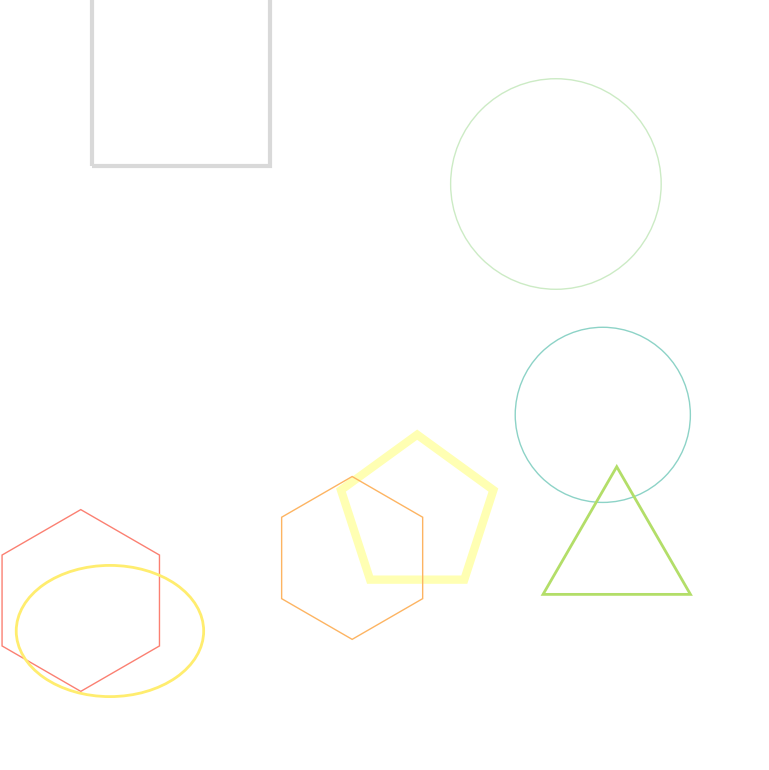[{"shape": "circle", "thickness": 0.5, "radius": 0.57, "center": [0.783, 0.461]}, {"shape": "pentagon", "thickness": 3, "radius": 0.52, "center": [0.542, 0.331]}, {"shape": "hexagon", "thickness": 0.5, "radius": 0.59, "center": [0.105, 0.22]}, {"shape": "hexagon", "thickness": 0.5, "radius": 0.53, "center": [0.457, 0.275]}, {"shape": "triangle", "thickness": 1, "radius": 0.55, "center": [0.801, 0.283]}, {"shape": "square", "thickness": 1.5, "radius": 0.58, "center": [0.235, 0.9]}, {"shape": "circle", "thickness": 0.5, "radius": 0.68, "center": [0.722, 0.761]}, {"shape": "oval", "thickness": 1, "radius": 0.61, "center": [0.143, 0.181]}]